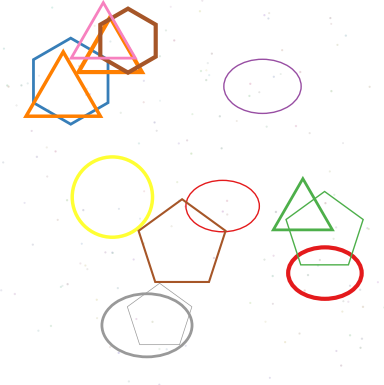[{"shape": "oval", "thickness": 3, "radius": 0.48, "center": [0.844, 0.291]}, {"shape": "oval", "thickness": 1, "radius": 0.48, "center": [0.578, 0.465]}, {"shape": "hexagon", "thickness": 2, "radius": 0.56, "center": [0.184, 0.789]}, {"shape": "triangle", "thickness": 2, "radius": 0.44, "center": [0.787, 0.447]}, {"shape": "pentagon", "thickness": 1, "radius": 0.53, "center": [0.843, 0.397]}, {"shape": "oval", "thickness": 1, "radius": 0.5, "center": [0.682, 0.776]}, {"shape": "triangle", "thickness": 2.5, "radius": 0.56, "center": [0.164, 0.754]}, {"shape": "triangle", "thickness": 3, "radius": 0.48, "center": [0.286, 0.86]}, {"shape": "circle", "thickness": 2.5, "radius": 0.52, "center": [0.292, 0.488]}, {"shape": "pentagon", "thickness": 1.5, "radius": 0.59, "center": [0.473, 0.364]}, {"shape": "hexagon", "thickness": 3, "radius": 0.42, "center": [0.332, 0.894]}, {"shape": "triangle", "thickness": 2, "radius": 0.48, "center": [0.268, 0.897]}, {"shape": "pentagon", "thickness": 0.5, "radius": 0.44, "center": [0.415, 0.176]}, {"shape": "oval", "thickness": 2, "radius": 0.59, "center": [0.382, 0.155]}]